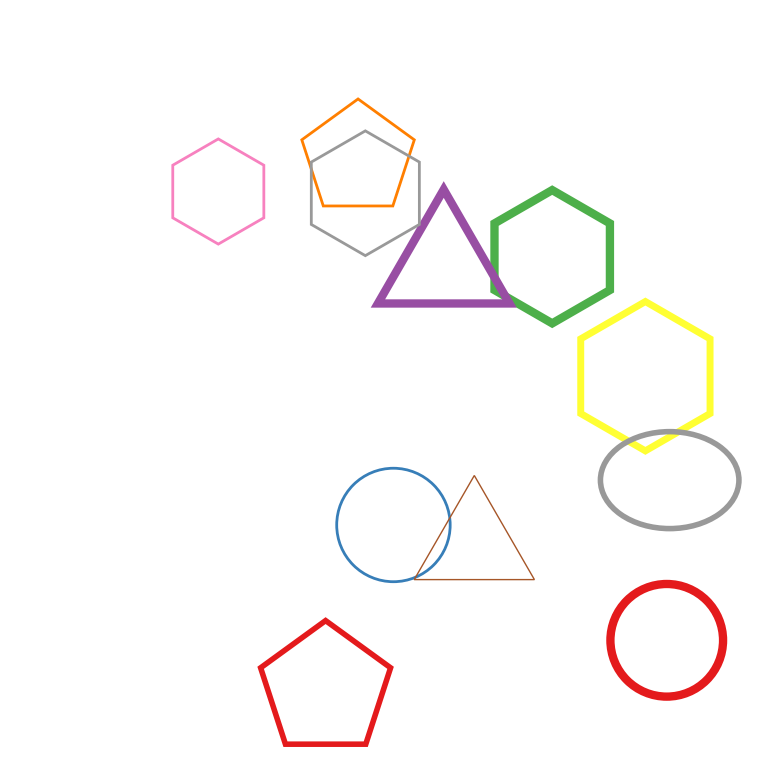[{"shape": "circle", "thickness": 3, "radius": 0.37, "center": [0.866, 0.168]}, {"shape": "pentagon", "thickness": 2, "radius": 0.44, "center": [0.423, 0.105]}, {"shape": "circle", "thickness": 1, "radius": 0.37, "center": [0.511, 0.318]}, {"shape": "hexagon", "thickness": 3, "radius": 0.43, "center": [0.717, 0.667]}, {"shape": "triangle", "thickness": 3, "radius": 0.49, "center": [0.576, 0.655]}, {"shape": "pentagon", "thickness": 1, "radius": 0.38, "center": [0.465, 0.795]}, {"shape": "hexagon", "thickness": 2.5, "radius": 0.48, "center": [0.838, 0.511]}, {"shape": "triangle", "thickness": 0.5, "radius": 0.45, "center": [0.616, 0.292]}, {"shape": "hexagon", "thickness": 1, "radius": 0.34, "center": [0.284, 0.751]}, {"shape": "hexagon", "thickness": 1, "radius": 0.41, "center": [0.474, 0.749]}, {"shape": "oval", "thickness": 2, "radius": 0.45, "center": [0.87, 0.376]}]